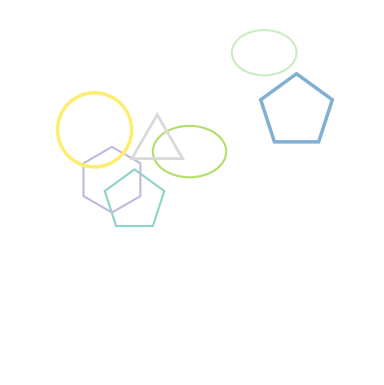[{"shape": "pentagon", "thickness": 1.5, "radius": 0.41, "center": [0.349, 0.479]}, {"shape": "hexagon", "thickness": 1.5, "radius": 0.43, "center": [0.291, 0.533]}, {"shape": "pentagon", "thickness": 2.5, "radius": 0.49, "center": [0.77, 0.711]}, {"shape": "oval", "thickness": 1.5, "radius": 0.48, "center": [0.492, 0.606]}, {"shape": "triangle", "thickness": 2, "radius": 0.38, "center": [0.408, 0.626]}, {"shape": "oval", "thickness": 1.5, "radius": 0.42, "center": [0.686, 0.863]}, {"shape": "circle", "thickness": 2.5, "radius": 0.48, "center": [0.246, 0.663]}]